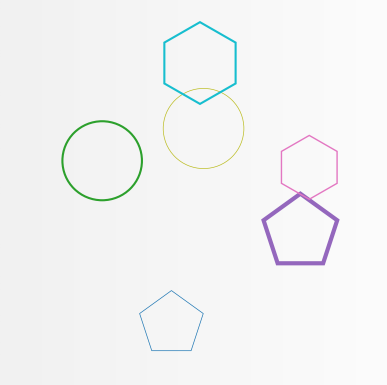[{"shape": "pentagon", "thickness": 0.5, "radius": 0.43, "center": [0.442, 0.159]}, {"shape": "circle", "thickness": 1.5, "radius": 0.51, "center": [0.264, 0.582]}, {"shape": "pentagon", "thickness": 3, "radius": 0.5, "center": [0.775, 0.397]}, {"shape": "hexagon", "thickness": 1, "radius": 0.41, "center": [0.798, 0.565]}, {"shape": "circle", "thickness": 0.5, "radius": 0.52, "center": [0.525, 0.666]}, {"shape": "hexagon", "thickness": 1.5, "radius": 0.53, "center": [0.516, 0.836]}]